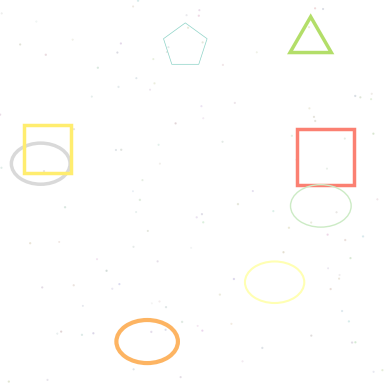[{"shape": "pentagon", "thickness": 0.5, "radius": 0.3, "center": [0.481, 0.881]}, {"shape": "oval", "thickness": 1.5, "radius": 0.39, "center": [0.713, 0.267]}, {"shape": "square", "thickness": 2.5, "radius": 0.37, "center": [0.845, 0.592]}, {"shape": "oval", "thickness": 3, "radius": 0.4, "center": [0.382, 0.113]}, {"shape": "triangle", "thickness": 2.5, "radius": 0.31, "center": [0.807, 0.894]}, {"shape": "oval", "thickness": 2.5, "radius": 0.38, "center": [0.106, 0.575]}, {"shape": "oval", "thickness": 1, "radius": 0.39, "center": [0.833, 0.465]}, {"shape": "square", "thickness": 2.5, "radius": 0.31, "center": [0.123, 0.612]}]